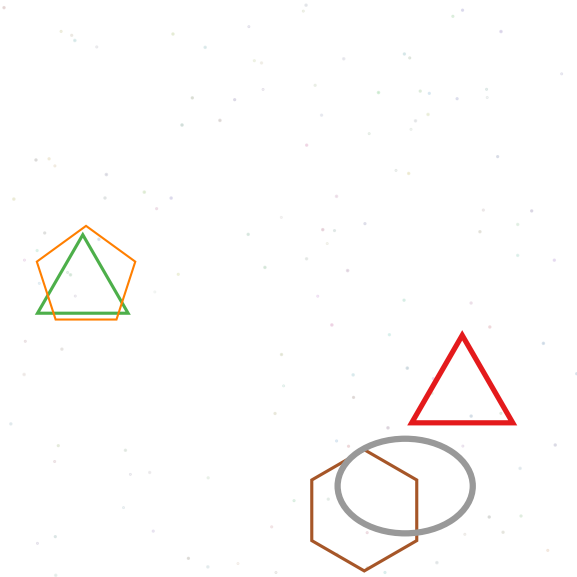[{"shape": "triangle", "thickness": 2.5, "radius": 0.5, "center": [0.8, 0.317]}, {"shape": "triangle", "thickness": 1.5, "radius": 0.45, "center": [0.143, 0.502]}, {"shape": "pentagon", "thickness": 1, "radius": 0.45, "center": [0.149, 0.518]}, {"shape": "hexagon", "thickness": 1.5, "radius": 0.52, "center": [0.631, 0.116]}, {"shape": "oval", "thickness": 3, "radius": 0.59, "center": [0.702, 0.158]}]